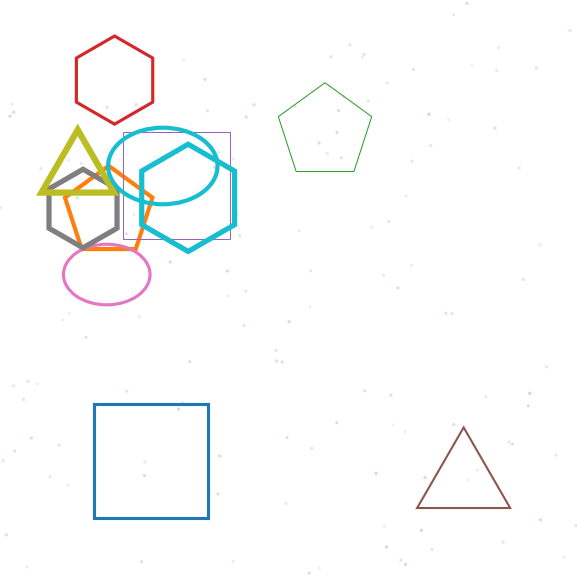[{"shape": "square", "thickness": 1.5, "radius": 0.49, "center": [0.261, 0.2]}, {"shape": "pentagon", "thickness": 2, "radius": 0.4, "center": [0.188, 0.632]}, {"shape": "pentagon", "thickness": 0.5, "radius": 0.43, "center": [0.563, 0.771]}, {"shape": "hexagon", "thickness": 1.5, "radius": 0.38, "center": [0.198, 0.86]}, {"shape": "square", "thickness": 0.5, "radius": 0.46, "center": [0.305, 0.678]}, {"shape": "triangle", "thickness": 1, "radius": 0.47, "center": [0.803, 0.166]}, {"shape": "oval", "thickness": 1.5, "radius": 0.37, "center": [0.185, 0.524]}, {"shape": "hexagon", "thickness": 2.5, "radius": 0.34, "center": [0.144, 0.638]}, {"shape": "triangle", "thickness": 3, "radius": 0.36, "center": [0.135, 0.702]}, {"shape": "hexagon", "thickness": 2.5, "radius": 0.46, "center": [0.326, 0.657]}, {"shape": "oval", "thickness": 2, "radius": 0.47, "center": [0.282, 0.712]}]